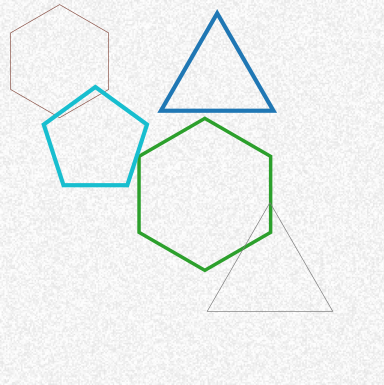[{"shape": "triangle", "thickness": 3, "radius": 0.84, "center": [0.564, 0.797]}, {"shape": "hexagon", "thickness": 2.5, "radius": 0.99, "center": [0.532, 0.495]}, {"shape": "hexagon", "thickness": 0.5, "radius": 0.73, "center": [0.155, 0.841]}, {"shape": "triangle", "thickness": 0.5, "radius": 0.94, "center": [0.701, 0.285]}, {"shape": "pentagon", "thickness": 3, "radius": 0.7, "center": [0.248, 0.633]}]